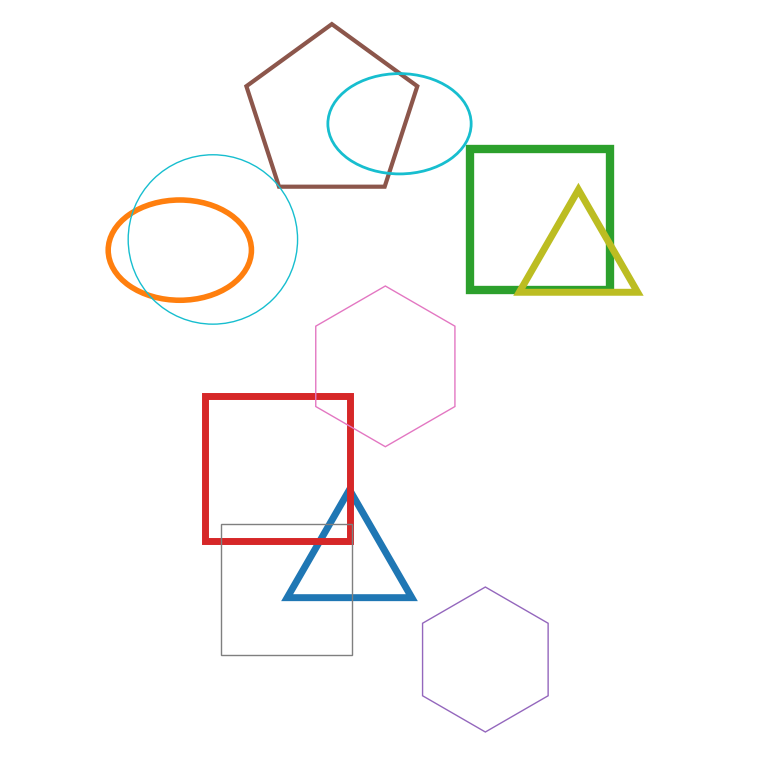[{"shape": "triangle", "thickness": 2.5, "radius": 0.47, "center": [0.454, 0.271]}, {"shape": "oval", "thickness": 2, "radius": 0.47, "center": [0.234, 0.675]}, {"shape": "square", "thickness": 3, "radius": 0.46, "center": [0.701, 0.715]}, {"shape": "square", "thickness": 2.5, "radius": 0.47, "center": [0.361, 0.391]}, {"shape": "hexagon", "thickness": 0.5, "radius": 0.47, "center": [0.63, 0.143]}, {"shape": "pentagon", "thickness": 1.5, "radius": 0.58, "center": [0.431, 0.852]}, {"shape": "hexagon", "thickness": 0.5, "radius": 0.52, "center": [0.5, 0.524]}, {"shape": "square", "thickness": 0.5, "radius": 0.42, "center": [0.372, 0.235]}, {"shape": "triangle", "thickness": 2.5, "radius": 0.44, "center": [0.751, 0.665]}, {"shape": "oval", "thickness": 1, "radius": 0.47, "center": [0.519, 0.839]}, {"shape": "circle", "thickness": 0.5, "radius": 0.55, "center": [0.276, 0.689]}]